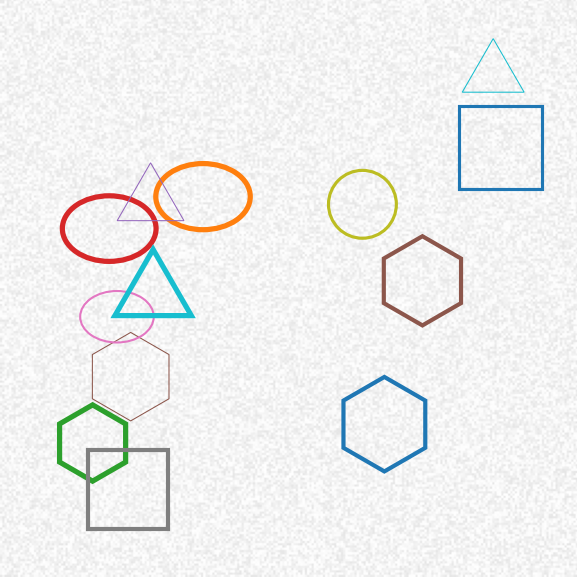[{"shape": "square", "thickness": 1.5, "radius": 0.36, "center": [0.867, 0.744]}, {"shape": "hexagon", "thickness": 2, "radius": 0.41, "center": [0.666, 0.265]}, {"shape": "oval", "thickness": 2.5, "radius": 0.41, "center": [0.352, 0.659]}, {"shape": "hexagon", "thickness": 2.5, "radius": 0.33, "center": [0.16, 0.232]}, {"shape": "oval", "thickness": 2.5, "radius": 0.41, "center": [0.189, 0.603]}, {"shape": "triangle", "thickness": 0.5, "radius": 0.33, "center": [0.261, 0.65]}, {"shape": "hexagon", "thickness": 2, "radius": 0.39, "center": [0.731, 0.513]}, {"shape": "hexagon", "thickness": 0.5, "radius": 0.38, "center": [0.226, 0.347]}, {"shape": "oval", "thickness": 1, "radius": 0.32, "center": [0.203, 0.451]}, {"shape": "square", "thickness": 2, "radius": 0.34, "center": [0.222, 0.151]}, {"shape": "circle", "thickness": 1.5, "radius": 0.29, "center": [0.628, 0.645]}, {"shape": "triangle", "thickness": 2.5, "radius": 0.38, "center": [0.265, 0.491]}, {"shape": "triangle", "thickness": 0.5, "radius": 0.31, "center": [0.854, 0.87]}]